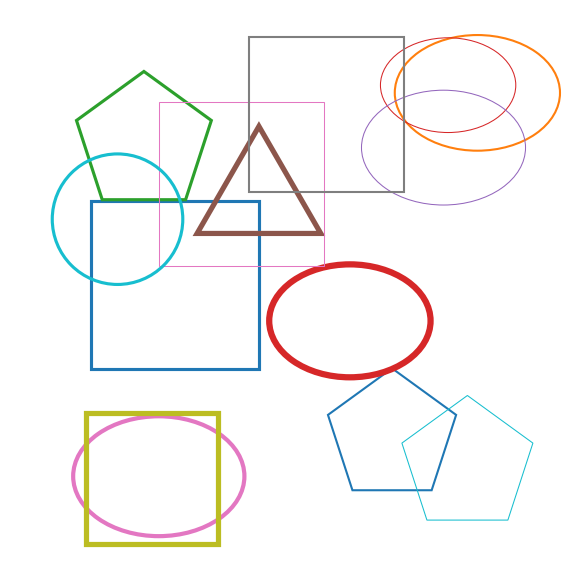[{"shape": "pentagon", "thickness": 1, "radius": 0.58, "center": [0.679, 0.245]}, {"shape": "square", "thickness": 1.5, "radius": 0.73, "center": [0.303, 0.506]}, {"shape": "oval", "thickness": 1, "radius": 0.72, "center": [0.827, 0.838]}, {"shape": "pentagon", "thickness": 1.5, "radius": 0.61, "center": [0.249, 0.753]}, {"shape": "oval", "thickness": 3, "radius": 0.7, "center": [0.606, 0.444]}, {"shape": "oval", "thickness": 0.5, "radius": 0.59, "center": [0.776, 0.852]}, {"shape": "oval", "thickness": 0.5, "radius": 0.71, "center": [0.768, 0.744]}, {"shape": "triangle", "thickness": 2.5, "radius": 0.62, "center": [0.448, 0.657]}, {"shape": "square", "thickness": 0.5, "radius": 0.71, "center": [0.418, 0.681]}, {"shape": "oval", "thickness": 2, "radius": 0.74, "center": [0.275, 0.175]}, {"shape": "square", "thickness": 1, "radius": 0.67, "center": [0.566, 0.801]}, {"shape": "square", "thickness": 2.5, "radius": 0.57, "center": [0.263, 0.17]}, {"shape": "pentagon", "thickness": 0.5, "radius": 0.6, "center": [0.809, 0.195]}, {"shape": "circle", "thickness": 1.5, "radius": 0.57, "center": [0.204, 0.62]}]